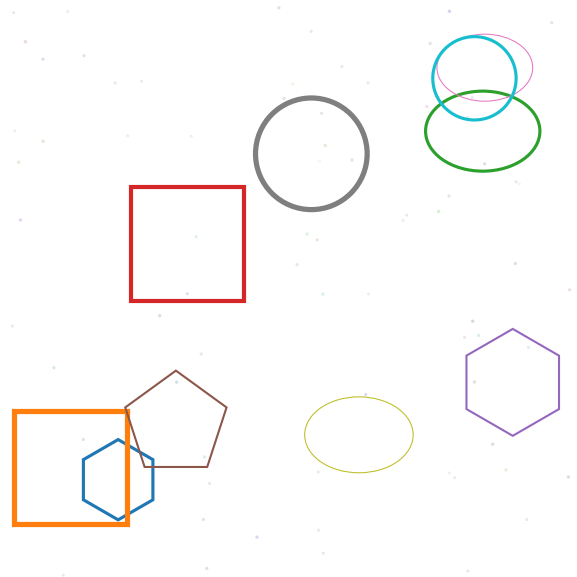[{"shape": "hexagon", "thickness": 1.5, "radius": 0.35, "center": [0.205, 0.168]}, {"shape": "square", "thickness": 2.5, "radius": 0.49, "center": [0.122, 0.19]}, {"shape": "oval", "thickness": 1.5, "radius": 0.49, "center": [0.836, 0.772]}, {"shape": "square", "thickness": 2, "radius": 0.49, "center": [0.325, 0.577]}, {"shape": "hexagon", "thickness": 1, "radius": 0.46, "center": [0.888, 0.337]}, {"shape": "pentagon", "thickness": 1, "radius": 0.46, "center": [0.305, 0.265]}, {"shape": "oval", "thickness": 0.5, "radius": 0.41, "center": [0.84, 0.882]}, {"shape": "circle", "thickness": 2.5, "radius": 0.48, "center": [0.539, 0.733]}, {"shape": "oval", "thickness": 0.5, "radius": 0.47, "center": [0.622, 0.246]}, {"shape": "circle", "thickness": 1.5, "radius": 0.36, "center": [0.822, 0.864]}]